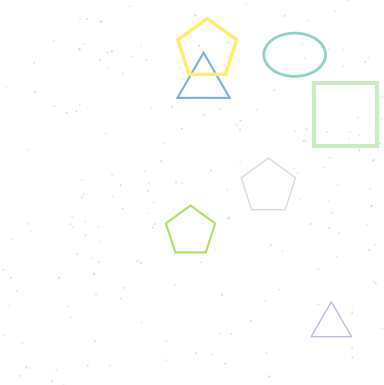[{"shape": "oval", "thickness": 2, "radius": 0.4, "center": [0.765, 0.858]}, {"shape": "triangle", "thickness": 1, "radius": 0.3, "center": [0.861, 0.156]}, {"shape": "triangle", "thickness": 1.5, "radius": 0.39, "center": [0.529, 0.785]}, {"shape": "pentagon", "thickness": 1.5, "radius": 0.34, "center": [0.495, 0.399]}, {"shape": "pentagon", "thickness": 1, "radius": 0.37, "center": [0.697, 0.515]}, {"shape": "square", "thickness": 3, "radius": 0.41, "center": [0.897, 0.702]}, {"shape": "pentagon", "thickness": 2.5, "radius": 0.4, "center": [0.538, 0.872]}]